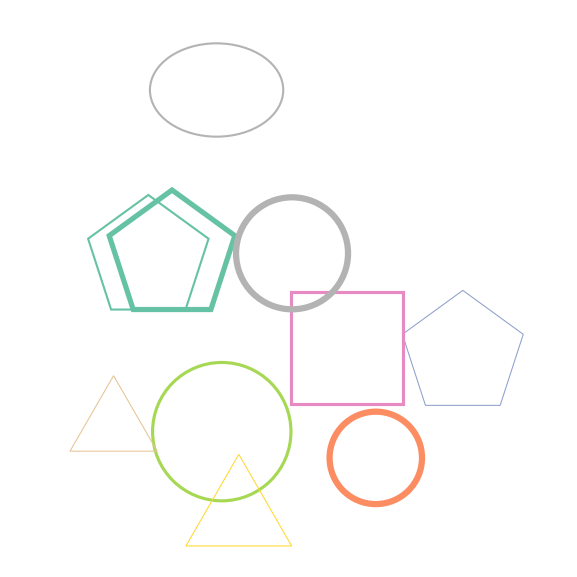[{"shape": "pentagon", "thickness": 2.5, "radius": 0.57, "center": [0.298, 0.556]}, {"shape": "pentagon", "thickness": 1, "radius": 0.55, "center": [0.257, 0.552]}, {"shape": "circle", "thickness": 3, "radius": 0.4, "center": [0.651, 0.206]}, {"shape": "pentagon", "thickness": 0.5, "radius": 0.55, "center": [0.801, 0.386]}, {"shape": "square", "thickness": 1.5, "radius": 0.49, "center": [0.601, 0.397]}, {"shape": "circle", "thickness": 1.5, "radius": 0.6, "center": [0.384, 0.252]}, {"shape": "triangle", "thickness": 0.5, "radius": 0.53, "center": [0.414, 0.107]}, {"shape": "triangle", "thickness": 0.5, "radius": 0.44, "center": [0.197, 0.261]}, {"shape": "circle", "thickness": 3, "radius": 0.48, "center": [0.506, 0.561]}, {"shape": "oval", "thickness": 1, "radius": 0.58, "center": [0.375, 0.843]}]